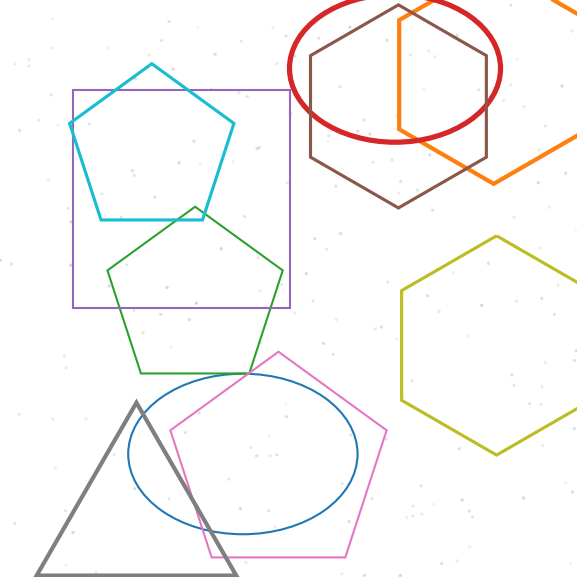[{"shape": "oval", "thickness": 1, "radius": 0.99, "center": [0.421, 0.213]}, {"shape": "hexagon", "thickness": 2, "radius": 0.94, "center": [0.855, 0.87]}, {"shape": "pentagon", "thickness": 1, "radius": 0.8, "center": [0.338, 0.482]}, {"shape": "oval", "thickness": 2.5, "radius": 0.91, "center": [0.684, 0.881]}, {"shape": "square", "thickness": 1, "radius": 0.94, "center": [0.314, 0.655]}, {"shape": "hexagon", "thickness": 1.5, "radius": 0.88, "center": [0.69, 0.815]}, {"shape": "pentagon", "thickness": 1, "radius": 0.98, "center": [0.482, 0.193]}, {"shape": "triangle", "thickness": 2, "radius": 1.0, "center": [0.236, 0.102]}, {"shape": "hexagon", "thickness": 1.5, "radius": 0.95, "center": [0.86, 0.401]}, {"shape": "pentagon", "thickness": 1.5, "radius": 0.75, "center": [0.263, 0.739]}]